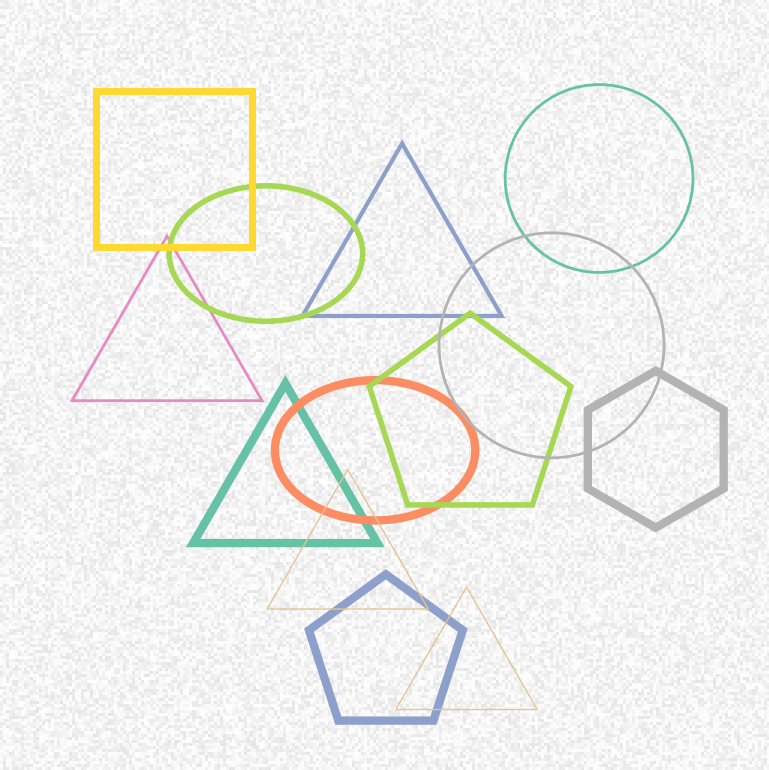[{"shape": "circle", "thickness": 1, "radius": 0.61, "center": [0.778, 0.768]}, {"shape": "triangle", "thickness": 3, "radius": 0.69, "center": [0.371, 0.364]}, {"shape": "oval", "thickness": 3, "radius": 0.65, "center": [0.487, 0.415]}, {"shape": "pentagon", "thickness": 3, "radius": 0.53, "center": [0.501, 0.149]}, {"shape": "triangle", "thickness": 1.5, "radius": 0.75, "center": [0.522, 0.664]}, {"shape": "triangle", "thickness": 1, "radius": 0.71, "center": [0.217, 0.551]}, {"shape": "pentagon", "thickness": 2, "radius": 0.69, "center": [0.61, 0.456]}, {"shape": "oval", "thickness": 2, "radius": 0.63, "center": [0.345, 0.671]}, {"shape": "square", "thickness": 2.5, "radius": 0.51, "center": [0.226, 0.781]}, {"shape": "triangle", "thickness": 0.5, "radius": 0.53, "center": [0.606, 0.132]}, {"shape": "triangle", "thickness": 0.5, "radius": 0.6, "center": [0.452, 0.269]}, {"shape": "hexagon", "thickness": 3, "radius": 0.51, "center": [0.852, 0.417]}, {"shape": "circle", "thickness": 1, "radius": 0.73, "center": [0.716, 0.552]}]